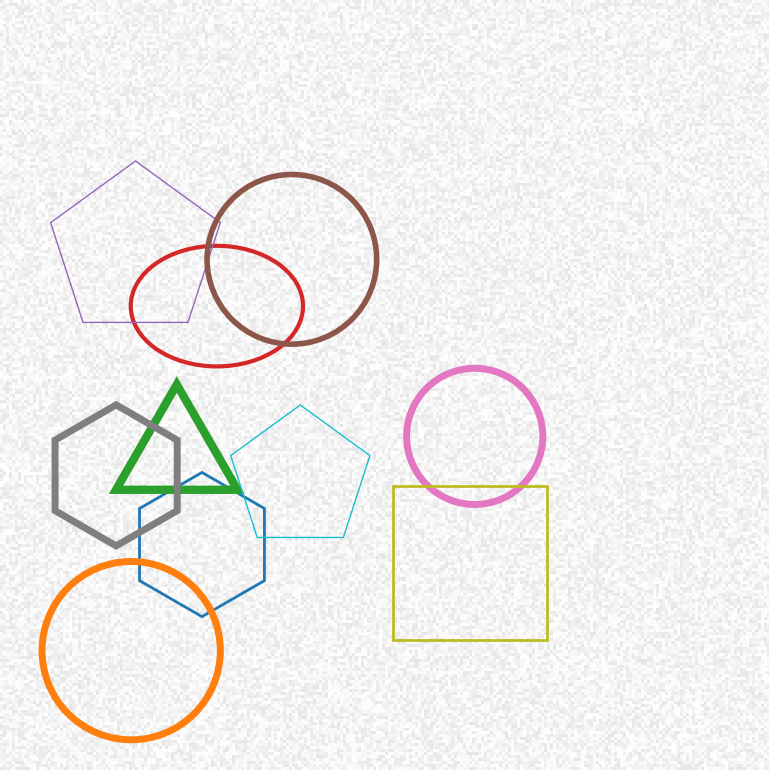[{"shape": "hexagon", "thickness": 1, "radius": 0.47, "center": [0.262, 0.293]}, {"shape": "circle", "thickness": 2.5, "radius": 0.58, "center": [0.17, 0.155]}, {"shape": "triangle", "thickness": 3, "radius": 0.46, "center": [0.23, 0.409]}, {"shape": "oval", "thickness": 1.5, "radius": 0.56, "center": [0.282, 0.602]}, {"shape": "pentagon", "thickness": 0.5, "radius": 0.58, "center": [0.176, 0.675]}, {"shape": "circle", "thickness": 2, "radius": 0.55, "center": [0.379, 0.663]}, {"shape": "circle", "thickness": 2.5, "radius": 0.44, "center": [0.616, 0.433]}, {"shape": "hexagon", "thickness": 2.5, "radius": 0.46, "center": [0.151, 0.383]}, {"shape": "square", "thickness": 1, "radius": 0.5, "center": [0.61, 0.269]}, {"shape": "pentagon", "thickness": 0.5, "radius": 0.48, "center": [0.39, 0.379]}]